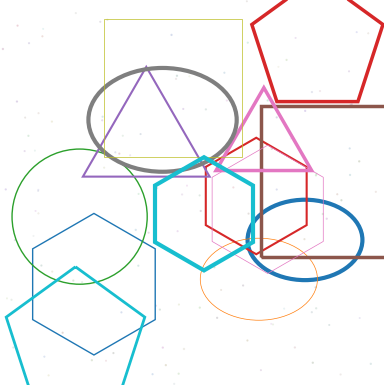[{"shape": "oval", "thickness": 3, "radius": 0.75, "center": [0.792, 0.377]}, {"shape": "hexagon", "thickness": 1, "radius": 0.92, "center": [0.244, 0.262]}, {"shape": "oval", "thickness": 0.5, "radius": 0.76, "center": [0.672, 0.275]}, {"shape": "circle", "thickness": 1, "radius": 0.88, "center": [0.207, 0.437]}, {"shape": "hexagon", "thickness": 1.5, "radius": 0.76, "center": [0.666, 0.491]}, {"shape": "pentagon", "thickness": 2.5, "radius": 0.9, "center": [0.824, 0.881]}, {"shape": "triangle", "thickness": 1.5, "radius": 0.95, "center": [0.38, 0.636]}, {"shape": "square", "thickness": 2.5, "radius": 0.98, "center": [0.875, 0.529]}, {"shape": "triangle", "thickness": 2.5, "radius": 0.72, "center": [0.685, 0.629]}, {"shape": "hexagon", "thickness": 0.5, "radius": 0.83, "center": [0.695, 0.456]}, {"shape": "oval", "thickness": 3, "radius": 0.96, "center": [0.422, 0.689]}, {"shape": "square", "thickness": 0.5, "radius": 0.89, "center": [0.45, 0.771]}, {"shape": "pentagon", "thickness": 2, "radius": 0.95, "center": [0.196, 0.118]}, {"shape": "hexagon", "thickness": 3, "radius": 0.73, "center": [0.53, 0.445]}]